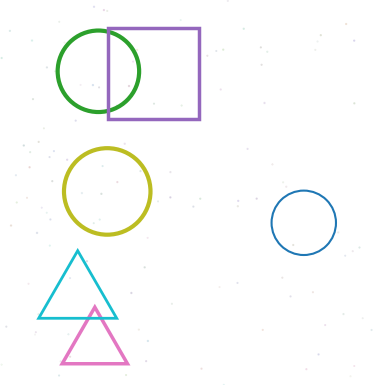[{"shape": "circle", "thickness": 1.5, "radius": 0.42, "center": [0.789, 0.421]}, {"shape": "circle", "thickness": 3, "radius": 0.53, "center": [0.256, 0.815]}, {"shape": "square", "thickness": 2.5, "radius": 0.59, "center": [0.4, 0.809]}, {"shape": "triangle", "thickness": 2.5, "radius": 0.49, "center": [0.246, 0.104]}, {"shape": "circle", "thickness": 3, "radius": 0.56, "center": [0.279, 0.503]}, {"shape": "triangle", "thickness": 2, "radius": 0.59, "center": [0.202, 0.232]}]